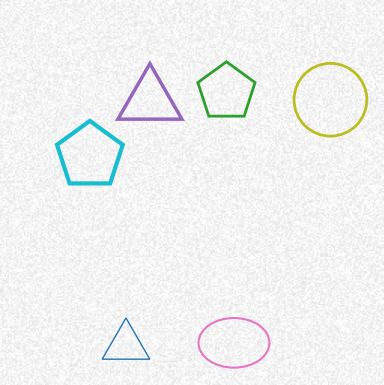[{"shape": "triangle", "thickness": 1, "radius": 0.36, "center": [0.327, 0.103]}, {"shape": "pentagon", "thickness": 2, "radius": 0.39, "center": [0.588, 0.761]}, {"shape": "triangle", "thickness": 2.5, "radius": 0.48, "center": [0.389, 0.739]}, {"shape": "oval", "thickness": 1.5, "radius": 0.46, "center": [0.608, 0.11]}, {"shape": "circle", "thickness": 2, "radius": 0.47, "center": [0.858, 0.741]}, {"shape": "pentagon", "thickness": 3, "radius": 0.45, "center": [0.233, 0.596]}]